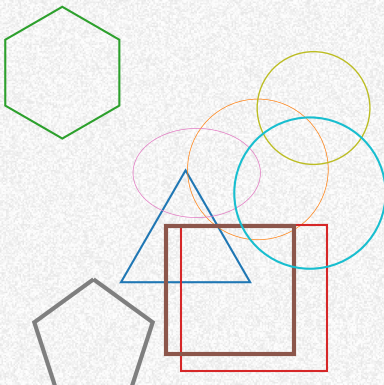[{"shape": "triangle", "thickness": 1.5, "radius": 0.97, "center": [0.482, 0.364]}, {"shape": "circle", "thickness": 0.5, "radius": 0.91, "center": [0.67, 0.56]}, {"shape": "hexagon", "thickness": 1.5, "radius": 0.86, "center": [0.162, 0.811]}, {"shape": "square", "thickness": 1.5, "radius": 0.95, "center": [0.659, 0.226]}, {"shape": "square", "thickness": 3, "radius": 0.83, "center": [0.597, 0.247]}, {"shape": "oval", "thickness": 0.5, "radius": 0.83, "center": [0.511, 0.551]}, {"shape": "pentagon", "thickness": 3, "radius": 0.81, "center": [0.243, 0.113]}, {"shape": "circle", "thickness": 1, "radius": 0.73, "center": [0.814, 0.719]}, {"shape": "circle", "thickness": 1.5, "radius": 0.98, "center": [0.805, 0.498]}]